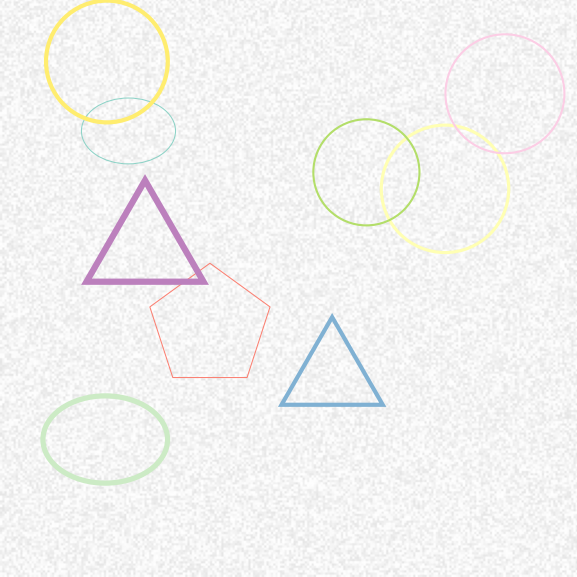[{"shape": "oval", "thickness": 0.5, "radius": 0.41, "center": [0.222, 0.772]}, {"shape": "circle", "thickness": 1.5, "radius": 0.55, "center": [0.771, 0.672]}, {"shape": "pentagon", "thickness": 0.5, "radius": 0.55, "center": [0.364, 0.434]}, {"shape": "triangle", "thickness": 2, "radius": 0.51, "center": [0.575, 0.349]}, {"shape": "circle", "thickness": 1, "radius": 0.46, "center": [0.634, 0.701]}, {"shape": "circle", "thickness": 1, "radius": 0.51, "center": [0.874, 0.837]}, {"shape": "triangle", "thickness": 3, "radius": 0.58, "center": [0.251, 0.57]}, {"shape": "oval", "thickness": 2.5, "radius": 0.54, "center": [0.182, 0.238]}, {"shape": "circle", "thickness": 2, "radius": 0.53, "center": [0.185, 0.893]}]